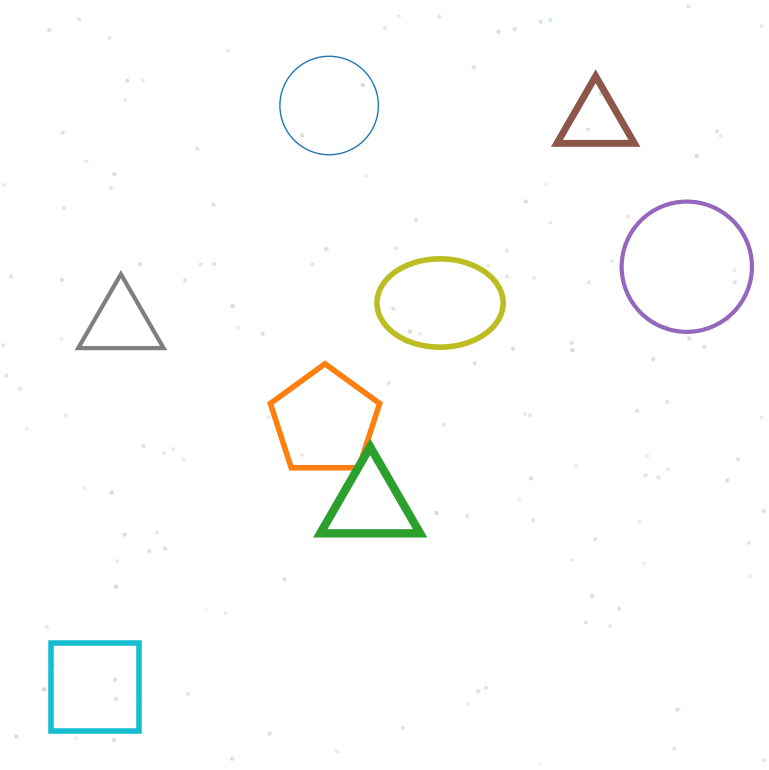[{"shape": "circle", "thickness": 0.5, "radius": 0.32, "center": [0.427, 0.863]}, {"shape": "pentagon", "thickness": 2, "radius": 0.37, "center": [0.422, 0.453]}, {"shape": "triangle", "thickness": 3, "radius": 0.37, "center": [0.481, 0.345]}, {"shape": "circle", "thickness": 1.5, "radius": 0.42, "center": [0.892, 0.654]}, {"shape": "triangle", "thickness": 2.5, "radius": 0.29, "center": [0.774, 0.843]}, {"shape": "triangle", "thickness": 1.5, "radius": 0.32, "center": [0.157, 0.58]}, {"shape": "oval", "thickness": 2, "radius": 0.41, "center": [0.572, 0.607]}, {"shape": "square", "thickness": 2, "radius": 0.29, "center": [0.123, 0.107]}]